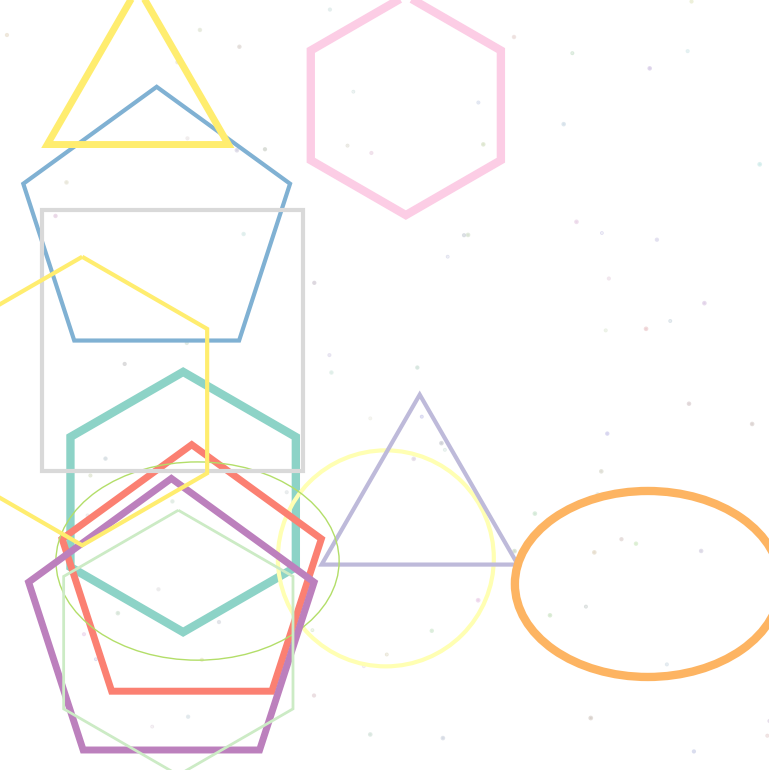[{"shape": "hexagon", "thickness": 3, "radius": 0.84, "center": [0.238, 0.348]}, {"shape": "circle", "thickness": 1.5, "radius": 0.7, "center": [0.501, 0.275]}, {"shape": "triangle", "thickness": 1.5, "radius": 0.74, "center": [0.545, 0.34]}, {"shape": "pentagon", "thickness": 2.5, "radius": 0.88, "center": [0.249, 0.246]}, {"shape": "pentagon", "thickness": 1.5, "radius": 0.91, "center": [0.203, 0.705]}, {"shape": "oval", "thickness": 3, "radius": 0.86, "center": [0.841, 0.242]}, {"shape": "oval", "thickness": 0.5, "radius": 0.92, "center": [0.257, 0.271]}, {"shape": "hexagon", "thickness": 3, "radius": 0.71, "center": [0.527, 0.863]}, {"shape": "square", "thickness": 1.5, "radius": 0.85, "center": [0.224, 0.558]}, {"shape": "pentagon", "thickness": 2.5, "radius": 0.97, "center": [0.223, 0.184]}, {"shape": "hexagon", "thickness": 1, "radius": 0.86, "center": [0.232, 0.165]}, {"shape": "triangle", "thickness": 2.5, "radius": 0.68, "center": [0.179, 0.88]}, {"shape": "hexagon", "thickness": 1.5, "radius": 0.94, "center": [0.107, 0.479]}]